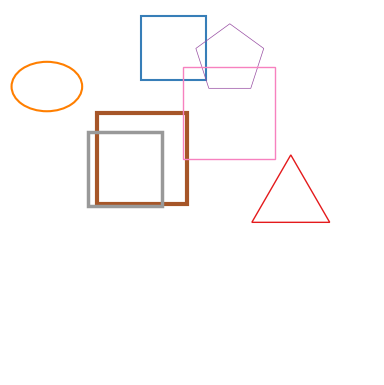[{"shape": "triangle", "thickness": 1, "radius": 0.58, "center": [0.755, 0.481]}, {"shape": "square", "thickness": 1.5, "radius": 0.42, "center": [0.45, 0.875]}, {"shape": "pentagon", "thickness": 0.5, "radius": 0.46, "center": [0.597, 0.846]}, {"shape": "oval", "thickness": 1.5, "radius": 0.46, "center": [0.122, 0.775]}, {"shape": "square", "thickness": 3, "radius": 0.59, "center": [0.369, 0.588]}, {"shape": "square", "thickness": 1, "radius": 0.59, "center": [0.594, 0.707]}, {"shape": "square", "thickness": 2.5, "radius": 0.48, "center": [0.325, 0.561]}]